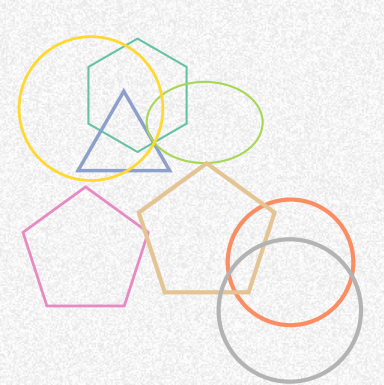[{"shape": "hexagon", "thickness": 1.5, "radius": 0.74, "center": [0.357, 0.753]}, {"shape": "circle", "thickness": 3, "radius": 0.82, "center": [0.755, 0.319]}, {"shape": "triangle", "thickness": 2.5, "radius": 0.69, "center": [0.322, 0.626]}, {"shape": "pentagon", "thickness": 2, "radius": 0.85, "center": [0.222, 0.344]}, {"shape": "oval", "thickness": 1.5, "radius": 0.75, "center": [0.532, 0.682]}, {"shape": "circle", "thickness": 2, "radius": 0.93, "center": [0.236, 0.718]}, {"shape": "pentagon", "thickness": 3, "radius": 0.93, "center": [0.537, 0.391]}, {"shape": "circle", "thickness": 3, "radius": 0.92, "center": [0.753, 0.194]}]